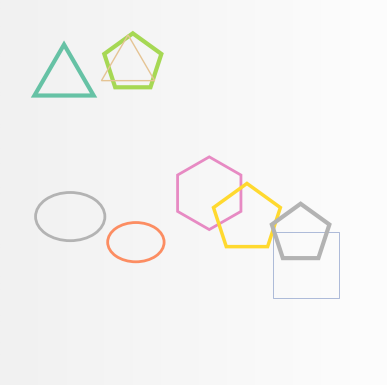[{"shape": "triangle", "thickness": 3, "radius": 0.44, "center": [0.165, 0.796]}, {"shape": "oval", "thickness": 2, "radius": 0.36, "center": [0.351, 0.371]}, {"shape": "square", "thickness": 0.5, "radius": 0.43, "center": [0.79, 0.312]}, {"shape": "hexagon", "thickness": 2, "radius": 0.47, "center": [0.54, 0.498]}, {"shape": "pentagon", "thickness": 3, "radius": 0.39, "center": [0.343, 0.836]}, {"shape": "pentagon", "thickness": 2.5, "radius": 0.45, "center": [0.637, 0.433]}, {"shape": "triangle", "thickness": 1, "radius": 0.4, "center": [0.33, 0.83]}, {"shape": "oval", "thickness": 2, "radius": 0.45, "center": [0.181, 0.437]}, {"shape": "pentagon", "thickness": 3, "radius": 0.39, "center": [0.776, 0.393]}]